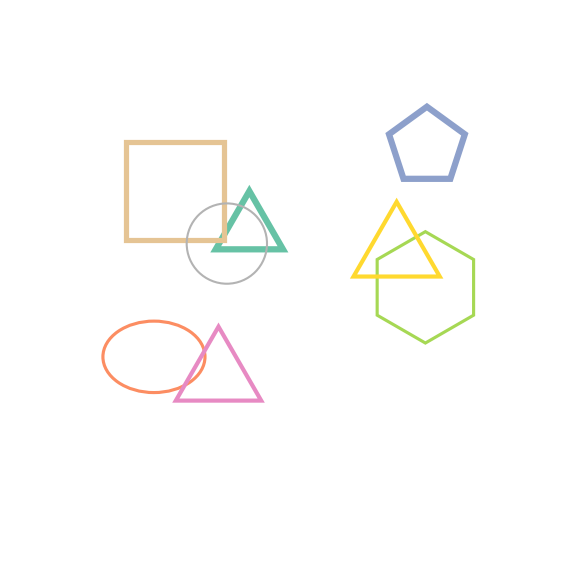[{"shape": "triangle", "thickness": 3, "radius": 0.34, "center": [0.432, 0.601]}, {"shape": "oval", "thickness": 1.5, "radius": 0.44, "center": [0.267, 0.381]}, {"shape": "pentagon", "thickness": 3, "radius": 0.35, "center": [0.739, 0.745]}, {"shape": "triangle", "thickness": 2, "radius": 0.43, "center": [0.378, 0.348]}, {"shape": "hexagon", "thickness": 1.5, "radius": 0.48, "center": [0.737, 0.502]}, {"shape": "triangle", "thickness": 2, "radius": 0.43, "center": [0.687, 0.563]}, {"shape": "square", "thickness": 2.5, "radius": 0.42, "center": [0.303, 0.668]}, {"shape": "circle", "thickness": 1, "radius": 0.35, "center": [0.393, 0.577]}]